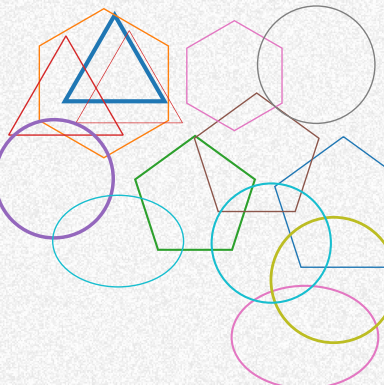[{"shape": "pentagon", "thickness": 1, "radius": 0.94, "center": [0.892, 0.458]}, {"shape": "triangle", "thickness": 3, "radius": 0.75, "center": [0.298, 0.812]}, {"shape": "hexagon", "thickness": 1, "radius": 0.97, "center": [0.27, 0.784]}, {"shape": "pentagon", "thickness": 1.5, "radius": 0.82, "center": [0.507, 0.483]}, {"shape": "triangle", "thickness": 1, "radius": 0.86, "center": [0.171, 0.735]}, {"shape": "triangle", "thickness": 0.5, "radius": 0.8, "center": [0.336, 0.761]}, {"shape": "circle", "thickness": 2.5, "radius": 0.77, "center": [0.141, 0.536]}, {"shape": "pentagon", "thickness": 1, "radius": 0.85, "center": [0.667, 0.588]}, {"shape": "hexagon", "thickness": 1, "radius": 0.71, "center": [0.609, 0.803]}, {"shape": "oval", "thickness": 1.5, "radius": 0.95, "center": [0.792, 0.124]}, {"shape": "circle", "thickness": 1, "radius": 0.76, "center": [0.821, 0.832]}, {"shape": "circle", "thickness": 2, "radius": 0.81, "center": [0.867, 0.273]}, {"shape": "oval", "thickness": 1, "radius": 0.85, "center": [0.307, 0.374]}, {"shape": "circle", "thickness": 1.5, "radius": 0.77, "center": [0.705, 0.369]}]